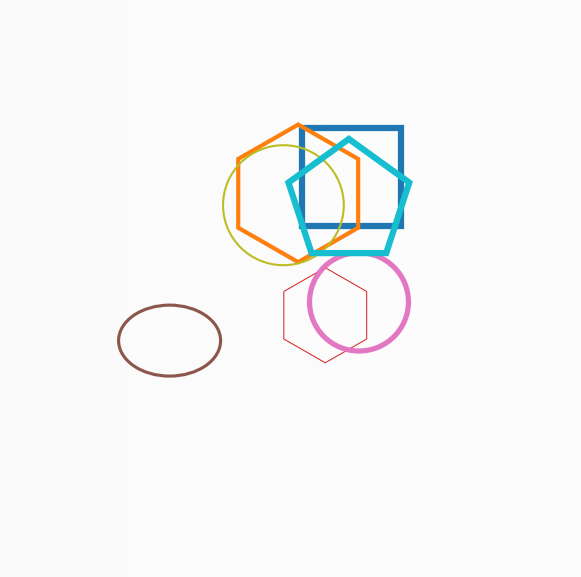[{"shape": "square", "thickness": 3, "radius": 0.43, "center": [0.604, 0.692]}, {"shape": "hexagon", "thickness": 2, "radius": 0.6, "center": [0.513, 0.664]}, {"shape": "hexagon", "thickness": 0.5, "radius": 0.41, "center": [0.56, 0.453]}, {"shape": "oval", "thickness": 1.5, "radius": 0.44, "center": [0.292, 0.409]}, {"shape": "circle", "thickness": 2.5, "radius": 0.43, "center": [0.618, 0.476]}, {"shape": "circle", "thickness": 1, "radius": 0.52, "center": [0.488, 0.644]}, {"shape": "pentagon", "thickness": 3, "radius": 0.55, "center": [0.6, 0.649]}]